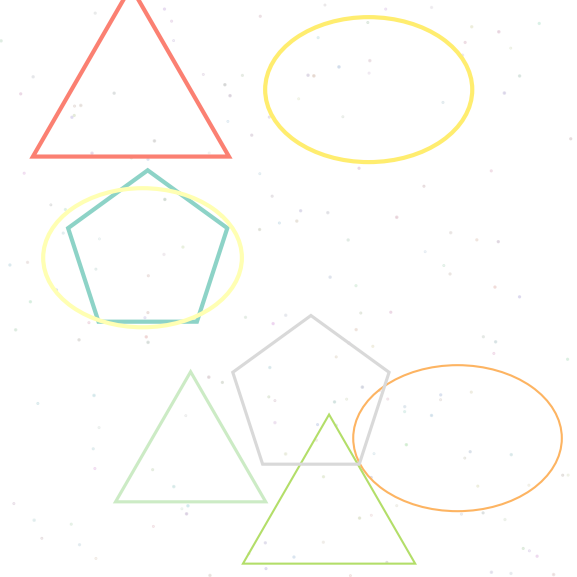[{"shape": "pentagon", "thickness": 2, "radius": 0.72, "center": [0.256, 0.559]}, {"shape": "oval", "thickness": 2, "radius": 0.86, "center": [0.247, 0.553]}, {"shape": "triangle", "thickness": 2, "radius": 0.98, "center": [0.227, 0.826]}, {"shape": "oval", "thickness": 1, "radius": 0.9, "center": [0.792, 0.24]}, {"shape": "triangle", "thickness": 1, "radius": 0.86, "center": [0.57, 0.109]}, {"shape": "pentagon", "thickness": 1.5, "radius": 0.71, "center": [0.538, 0.31]}, {"shape": "triangle", "thickness": 1.5, "radius": 0.75, "center": [0.33, 0.205]}, {"shape": "oval", "thickness": 2, "radius": 0.9, "center": [0.638, 0.844]}]